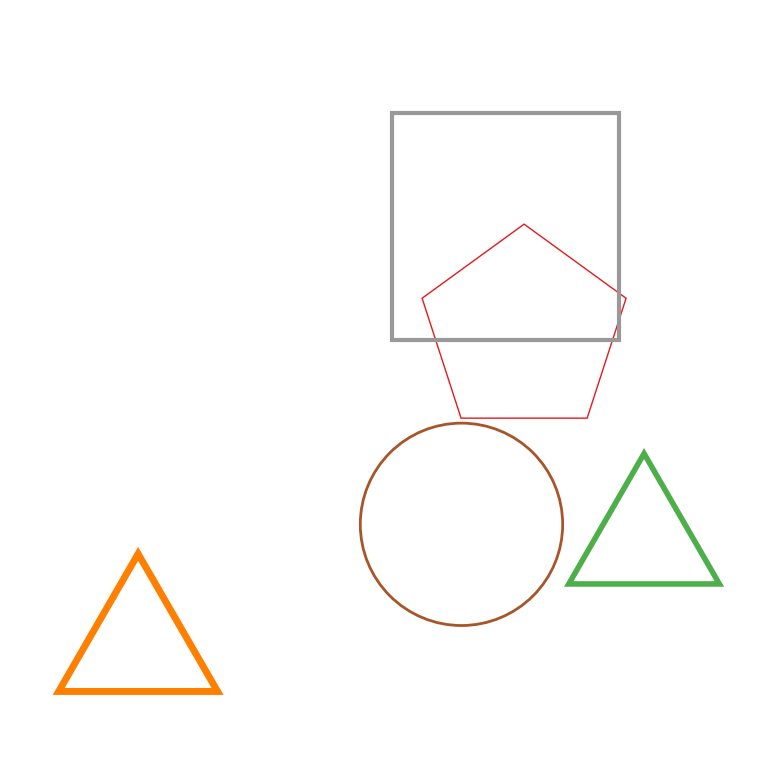[{"shape": "pentagon", "thickness": 0.5, "radius": 0.7, "center": [0.681, 0.57]}, {"shape": "triangle", "thickness": 2, "radius": 0.56, "center": [0.836, 0.298]}, {"shape": "triangle", "thickness": 2.5, "radius": 0.6, "center": [0.179, 0.162]}, {"shape": "circle", "thickness": 1, "radius": 0.66, "center": [0.599, 0.319]}, {"shape": "square", "thickness": 1.5, "radius": 0.74, "center": [0.657, 0.706]}]